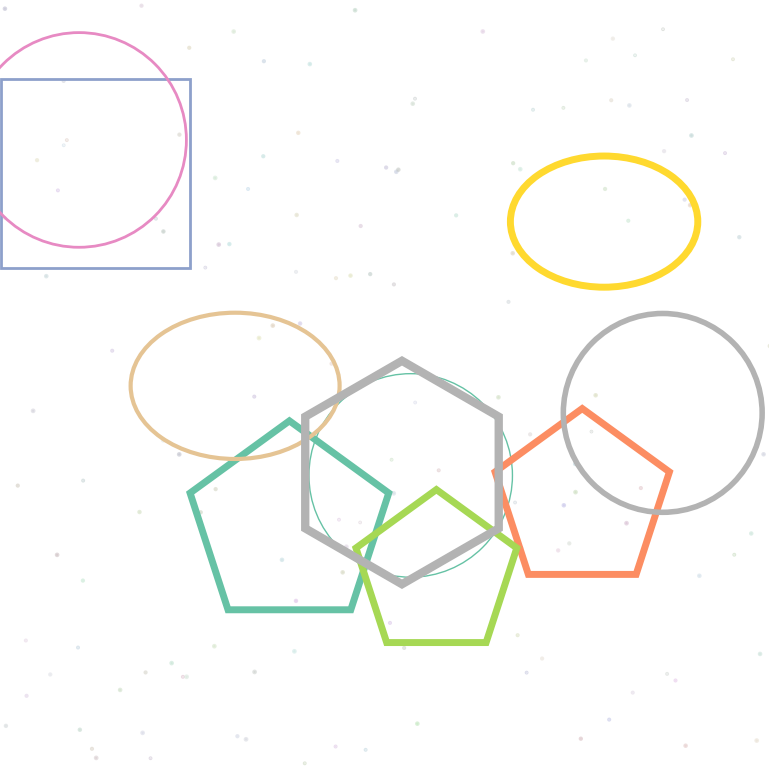[{"shape": "pentagon", "thickness": 2.5, "radius": 0.68, "center": [0.376, 0.318]}, {"shape": "circle", "thickness": 0.5, "radius": 0.66, "center": [0.533, 0.383]}, {"shape": "pentagon", "thickness": 2.5, "radius": 0.6, "center": [0.756, 0.35]}, {"shape": "square", "thickness": 1, "radius": 0.62, "center": [0.124, 0.775]}, {"shape": "circle", "thickness": 1, "radius": 0.7, "center": [0.103, 0.818]}, {"shape": "pentagon", "thickness": 2.5, "radius": 0.55, "center": [0.567, 0.254]}, {"shape": "oval", "thickness": 2.5, "radius": 0.61, "center": [0.785, 0.712]}, {"shape": "oval", "thickness": 1.5, "radius": 0.68, "center": [0.305, 0.499]}, {"shape": "hexagon", "thickness": 3, "radius": 0.73, "center": [0.522, 0.386]}, {"shape": "circle", "thickness": 2, "radius": 0.65, "center": [0.861, 0.464]}]